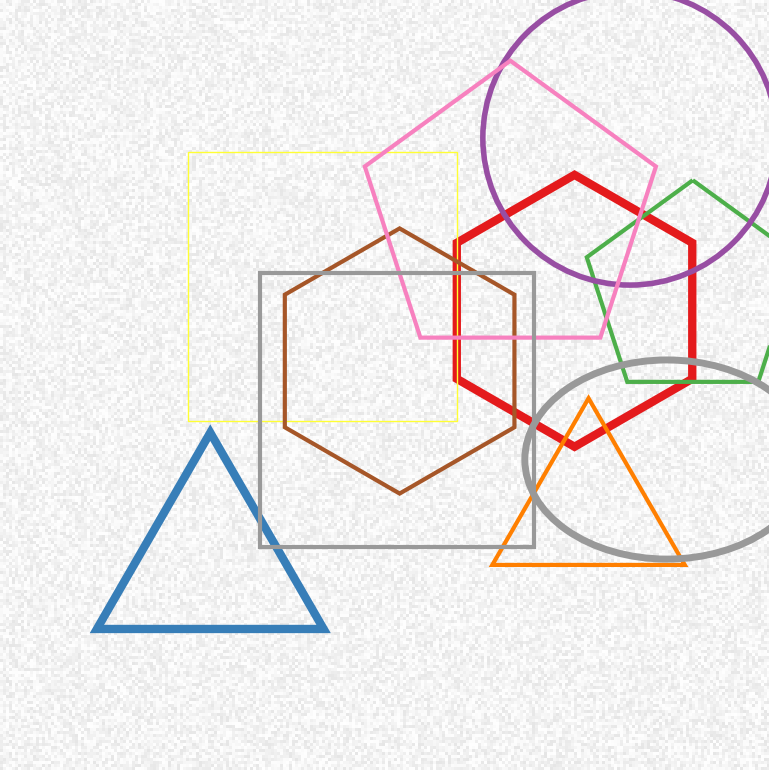[{"shape": "hexagon", "thickness": 3, "radius": 0.88, "center": [0.746, 0.596]}, {"shape": "triangle", "thickness": 3, "radius": 0.85, "center": [0.273, 0.268]}, {"shape": "pentagon", "thickness": 1.5, "radius": 0.72, "center": [0.9, 0.621]}, {"shape": "circle", "thickness": 2, "radius": 0.96, "center": [0.818, 0.821]}, {"shape": "triangle", "thickness": 1.5, "radius": 0.72, "center": [0.764, 0.338]}, {"shape": "square", "thickness": 0.5, "radius": 0.87, "center": [0.419, 0.628]}, {"shape": "hexagon", "thickness": 1.5, "radius": 0.86, "center": [0.519, 0.531]}, {"shape": "pentagon", "thickness": 1.5, "radius": 0.99, "center": [0.663, 0.722]}, {"shape": "square", "thickness": 1.5, "radius": 0.89, "center": [0.515, 0.468]}, {"shape": "oval", "thickness": 2.5, "radius": 0.92, "center": [0.866, 0.403]}]